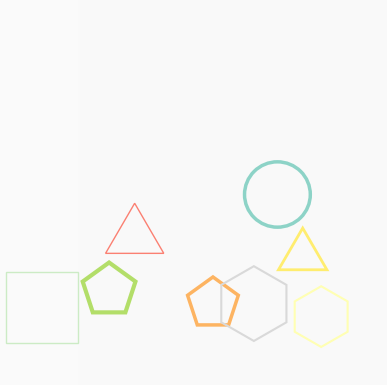[{"shape": "circle", "thickness": 2.5, "radius": 0.42, "center": [0.716, 0.495]}, {"shape": "hexagon", "thickness": 1.5, "radius": 0.39, "center": [0.829, 0.178]}, {"shape": "triangle", "thickness": 1, "radius": 0.43, "center": [0.348, 0.385]}, {"shape": "pentagon", "thickness": 2.5, "radius": 0.34, "center": [0.55, 0.212]}, {"shape": "pentagon", "thickness": 3, "radius": 0.36, "center": [0.282, 0.247]}, {"shape": "hexagon", "thickness": 1.5, "radius": 0.49, "center": [0.655, 0.211]}, {"shape": "square", "thickness": 1, "radius": 0.47, "center": [0.108, 0.201]}, {"shape": "triangle", "thickness": 2, "radius": 0.36, "center": [0.781, 0.335]}]